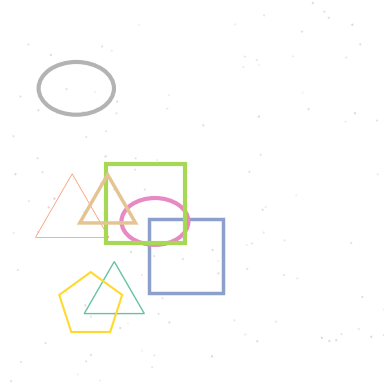[{"shape": "triangle", "thickness": 1, "radius": 0.45, "center": [0.297, 0.23]}, {"shape": "triangle", "thickness": 0.5, "radius": 0.55, "center": [0.187, 0.439]}, {"shape": "square", "thickness": 2.5, "radius": 0.48, "center": [0.483, 0.335]}, {"shape": "oval", "thickness": 3, "radius": 0.43, "center": [0.402, 0.425]}, {"shape": "square", "thickness": 3, "radius": 0.51, "center": [0.378, 0.471]}, {"shape": "pentagon", "thickness": 1.5, "radius": 0.43, "center": [0.236, 0.207]}, {"shape": "triangle", "thickness": 2.5, "radius": 0.42, "center": [0.28, 0.463]}, {"shape": "oval", "thickness": 3, "radius": 0.49, "center": [0.198, 0.771]}]